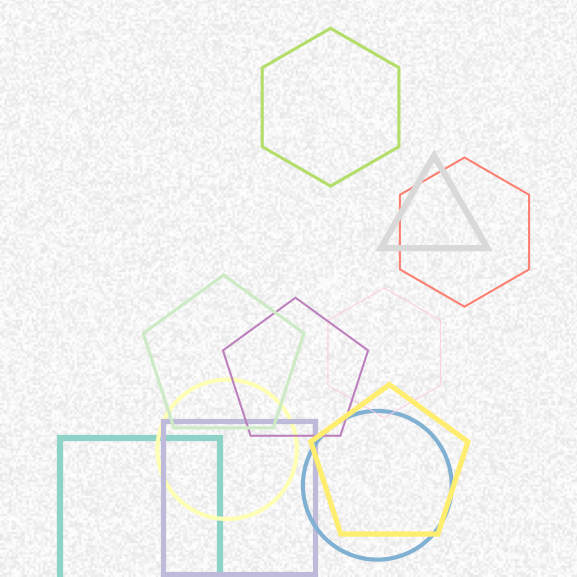[{"shape": "square", "thickness": 3, "radius": 0.69, "center": [0.243, 0.101]}, {"shape": "circle", "thickness": 2, "radius": 0.6, "center": [0.393, 0.221]}, {"shape": "square", "thickness": 2.5, "radius": 0.66, "center": [0.414, 0.138]}, {"shape": "hexagon", "thickness": 1, "radius": 0.65, "center": [0.804, 0.597]}, {"shape": "circle", "thickness": 2, "radius": 0.64, "center": [0.653, 0.159]}, {"shape": "hexagon", "thickness": 1.5, "radius": 0.68, "center": [0.572, 0.814]}, {"shape": "hexagon", "thickness": 0.5, "radius": 0.56, "center": [0.665, 0.388]}, {"shape": "triangle", "thickness": 3, "radius": 0.53, "center": [0.752, 0.623]}, {"shape": "pentagon", "thickness": 1, "radius": 0.66, "center": [0.512, 0.351]}, {"shape": "pentagon", "thickness": 1.5, "radius": 0.73, "center": [0.387, 0.377]}, {"shape": "pentagon", "thickness": 2.5, "radius": 0.72, "center": [0.674, 0.19]}]